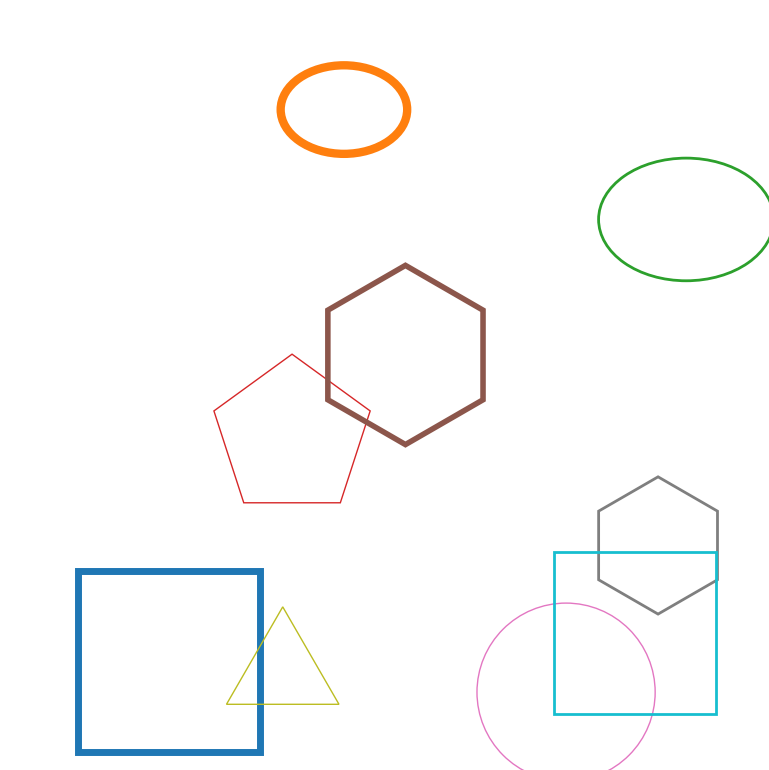[{"shape": "square", "thickness": 2.5, "radius": 0.59, "center": [0.22, 0.141]}, {"shape": "oval", "thickness": 3, "radius": 0.41, "center": [0.447, 0.858]}, {"shape": "oval", "thickness": 1, "radius": 0.57, "center": [0.891, 0.715]}, {"shape": "pentagon", "thickness": 0.5, "radius": 0.53, "center": [0.379, 0.433]}, {"shape": "hexagon", "thickness": 2, "radius": 0.58, "center": [0.527, 0.539]}, {"shape": "circle", "thickness": 0.5, "radius": 0.58, "center": [0.735, 0.101]}, {"shape": "hexagon", "thickness": 1, "radius": 0.45, "center": [0.855, 0.292]}, {"shape": "triangle", "thickness": 0.5, "radius": 0.42, "center": [0.367, 0.128]}, {"shape": "square", "thickness": 1, "radius": 0.52, "center": [0.825, 0.178]}]